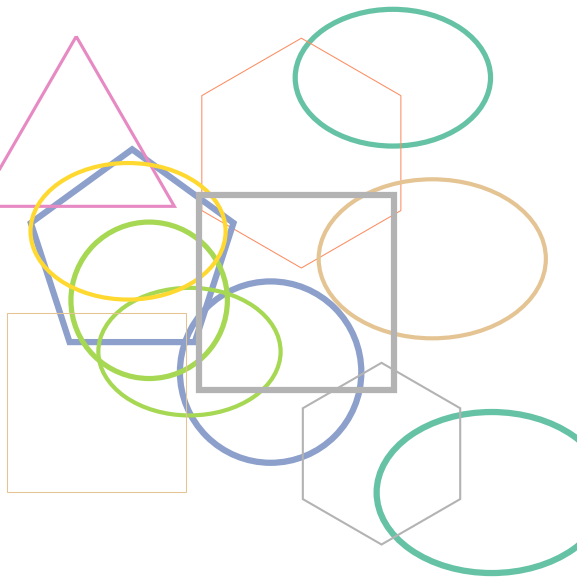[{"shape": "oval", "thickness": 2.5, "radius": 0.85, "center": [0.68, 0.865]}, {"shape": "oval", "thickness": 3, "radius": 1.0, "center": [0.851, 0.146]}, {"shape": "hexagon", "thickness": 0.5, "radius": 0.99, "center": [0.522, 0.734]}, {"shape": "circle", "thickness": 3, "radius": 0.79, "center": [0.469, 0.355]}, {"shape": "pentagon", "thickness": 3, "radius": 0.92, "center": [0.229, 0.556]}, {"shape": "triangle", "thickness": 1.5, "radius": 0.98, "center": [0.132, 0.74]}, {"shape": "circle", "thickness": 2.5, "radius": 0.68, "center": [0.258, 0.479]}, {"shape": "oval", "thickness": 2, "radius": 0.79, "center": [0.328, 0.39]}, {"shape": "oval", "thickness": 2, "radius": 0.84, "center": [0.222, 0.599]}, {"shape": "oval", "thickness": 2, "radius": 0.98, "center": [0.749, 0.551]}, {"shape": "square", "thickness": 0.5, "radius": 0.78, "center": [0.167, 0.302]}, {"shape": "hexagon", "thickness": 1, "radius": 0.79, "center": [0.661, 0.214]}, {"shape": "square", "thickness": 3, "radius": 0.84, "center": [0.513, 0.492]}]